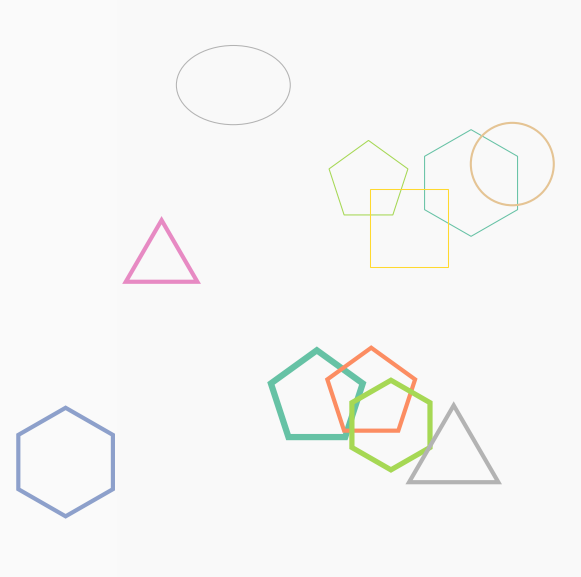[{"shape": "pentagon", "thickness": 3, "radius": 0.42, "center": [0.545, 0.309]}, {"shape": "hexagon", "thickness": 0.5, "radius": 0.46, "center": [0.81, 0.682]}, {"shape": "pentagon", "thickness": 2, "radius": 0.4, "center": [0.639, 0.318]}, {"shape": "hexagon", "thickness": 2, "radius": 0.47, "center": [0.113, 0.199]}, {"shape": "triangle", "thickness": 2, "radius": 0.36, "center": [0.278, 0.547]}, {"shape": "pentagon", "thickness": 0.5, "radius": 0.36, "center": [0.634, 0.685]}, {"shape": "hexagon", "thickness": 2.5, "radius": 0.39, "center": [0.673, 0.263]}, {"shape": "square", "thickness": 0.5, "radius": 0.34, "center": [0.704, 0.604]}, {"shape": "circle", "thickness": 1, "radius": 0.36, "center": [0.881, 0.715]}, {"shape": "triangle", "thickness": 2, "radius": 0.44, "center": [0.781, 0.208]}, {"shape": "oval", "thickness": 0.5, "radius": 0.49, "center": [0.401, 0.852]}]